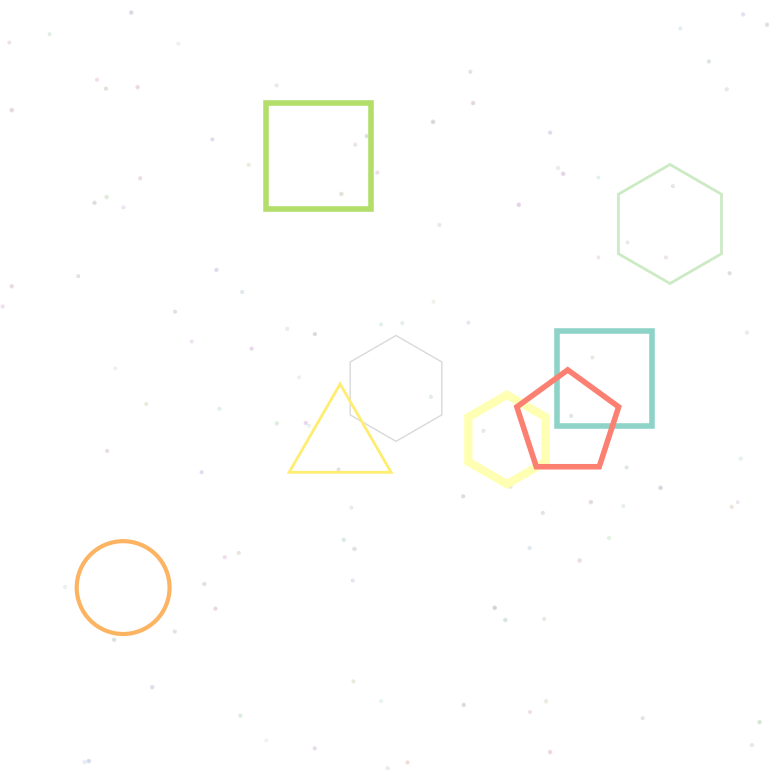[{"shape": "square", "thickness": 2, "radius": 0.31, "center": [0.785, 0.508]}, {"shape": "hexagon", "thickness": 3, "radius": 0.29, "center": [0.658, 0.429]}, {"shape": "pentagon", "thickness": 2, "radius": 0.35, "center": [0.737, 0.45]}, {"shape": "circle", "thickness": 1.5, "radius": 0.3, "center": [0.16, 0.237]}, {"shape": "square", "thickness": 2, "radius": 0.34, "center": [0.414, 0.797]}, {"shape": "hexagon", "thickness": 0.5, "radius": 0.34, "center": [0.514, 0.496]}, {"shape": "hexagon", "thickness": 1, "radius": 0.39, "center": [0.87, 0.709]}, {"shape": "triangle", "thickness": 1, "radius": 0.38, "center": [0.442, 0.425]}]